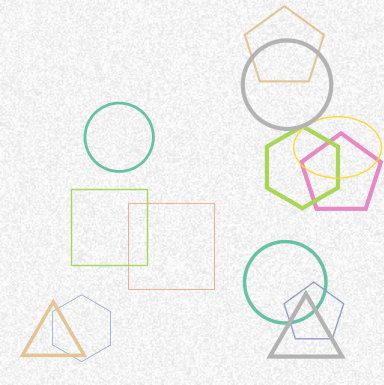[{"shape": "circle", "thickness": 2.5, "radius": 0.53, "center": [0.741, 0.267]}, {"shape": "circle", "thickness": 2, "radius": 0.44, "center": [0.31, 0.643]}, {"shape": "square", "thickness": 0.5, "radius": 0.56, "center": [0.444, 0.361]}, {"shape": "pentagon", "thickness": 1, "radius": 0.41, "center": [0.815, 0.186]}, {"shape": "hexagon", "thickness": 0.5, "radius": 0.43, "center": [0.212, 0.148]}, {"shape": "pentagon", "thickness": 3, "radius": 0.54, "center": [0.886, 0.545]}, {"shape": "square", "thickness": 1, "radius": 0.5, "center": [0.283, 0.41]}, {"shape": "hexagon", "thickness": 3, "radius": 0.53, "center": [0.785, 0.566]}, {"shape": "oval", "thickness": 1, "radius": 0.57, "center": [0.877, 0.617]}, {"shape": "triangle", "thickness": 2.5, "radius": 0.46, "center": [0.138, 0.123]}, {"shape": "pentagon", "thickness": 1.5, "radius": 0.54, "center": [0.739, 0.876]}, {"shape": "triangle", "thickness": 3, "radius": 0.54, "center": [0.795, 0.128]}, {"shape": "circle", "thickness": 3, "radius": 0.57, "center": [0.745, 0.78]}]